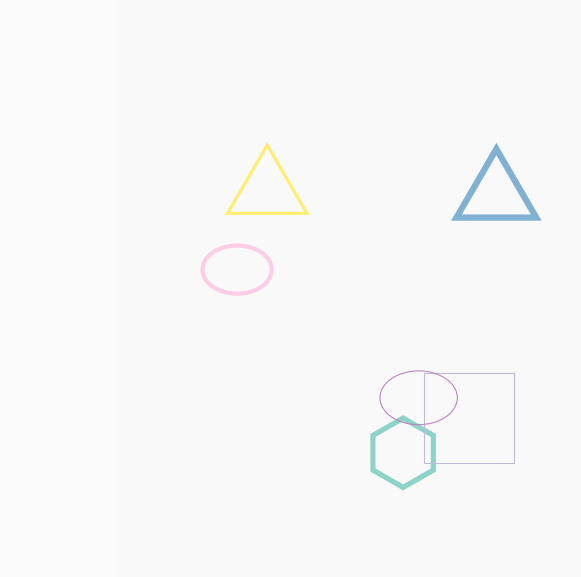[{"shape": "hexagon", "thickness": 2.5, "radius": 0.3, "center": [0.694, 0.215]}, {"shape": "square", "thickness": 0.5, "radius": 0.39, "center": [0.807, 0.275]}, {"shape": "triangle", "thickness": 3, "radius": 0.4, "center": [0.854, 0.662]}, {"shape": "oval", "thickness": 2, "radius": 0.3, "center": [0.408, 0.532]}, {"shape": "oval", "thickness": 0.5, "radius": 0.33, "center": [0.72, 0.31]}, {"shape": "triangle", "thickness": 1.5, "radius": 0.39, "center": [0.46, 0.669]}]